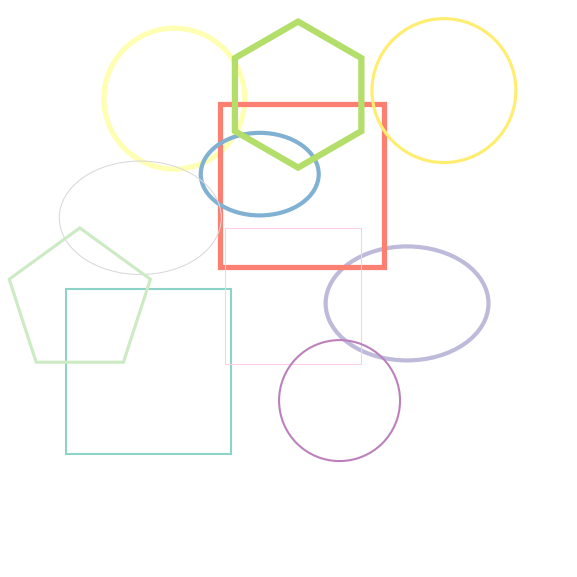[{"shape": "square", "thickness": 1, "radius": 0.71, "center": [0.257, 0.356]}, {"shape": "circle", "thickness": 2.5, "radius": 0.61, "center": [0.302, 0.828]}, {"shape": "oval", "thickness": 2, "radius": 0.71, "center": [0.705, 0.474]}, {"shape": "square", "thickness": 2.5, "radius": 0.71, "center": [0.523, 0.678]}, {"shape": "oval", "thickness": 2, "radius": 0.51, "center": [0.45, 0.698]}, {"shape": "hexagon", "thickness": 3, "radius": 0.63, "center": [0.516, 0.835]}, {"shape": "square", "thickness": 0.5, "radius": 0.59, "center": [0.508, 0.486]}, {"shape": "oval", "thickness": 0.5, "radius": 0.7, "center": [0.243, 0.622]}, {"shape": "circle", "thickness": 1, "radius": 0.52, "center": [0.588, 0.305]}, {"shape": "pentagon", "thickness": 1.5, "radius": 0.64, "center": [0.138, 0.476]}, {"shape": "circle", "thickness": 1.5, "radius": 0.62, "center": [0.769, 0.842]}]